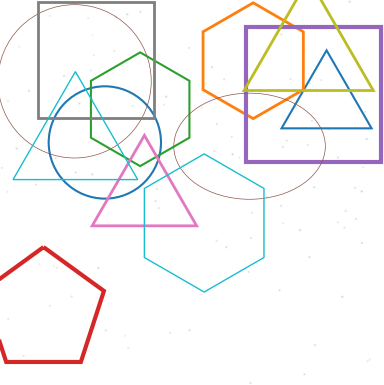[{"shape": "circle", "thickness": 1.5, "radius": 0.73, "center": [0.272, 0.63]}, {"shape": "triangle", "thickness": 1.5, "radius": 0.68, "center": [0.848, 0.734]}, {"shape": "hexagon", "thickness": 2, "radius": 0.75, "center": [0.658, 0.842]}, {"shape": "hexagon", "thickness": 1.5, "radius": 0.74, "center": [0.364, 0.716]}, {"shape": "pentagon", "thickness": 3, "radius": 0.82, "center": [0.113, 0.193]}, {"shape": "square", "thickness": 3, "radius": 0.88, "center": [0.814, 0.754]}, {"shape": "oval", "thickness": 0.5, "radius": 0.98, "center": [0.648, 0.62]}, {"shape": "circle", "thickness": 0.5, "radius": 1.0, "center": [0.194, 0.789]}, {"shape": "triangle", "thickness": 2, "radius": 0.78, "center": [0.375, 0.492]}, {"shape": "square", "thickness": 2, "radius": 0.76, "center": [0.25, 0.844]}, {"shape": "triangle", "thickness": 2, "radius": 0.97, "center": [0.802, 0.862]}, {"shape": "triangle", "thickness": 1, "radius": 0.93, "center": [0.196, 0.627]}, {"shape": "hexagon", "thickness": 1, "radius": 0.9, "center": [0.53, 0.421]}]